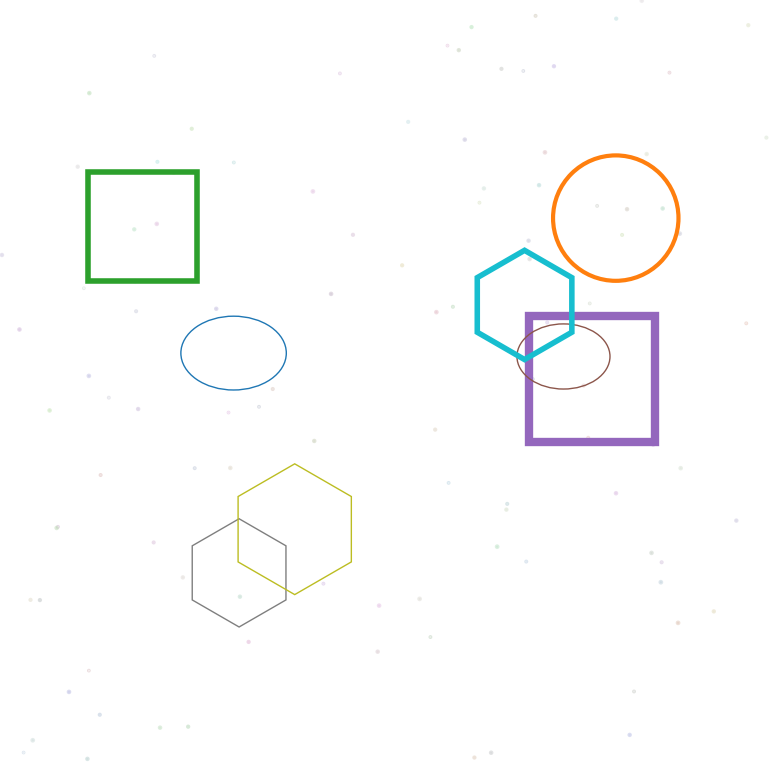[{"shape": "oval", "thickness": 0.5, "radius": 0.34, "center": [0.303, 0.541]}, {"shape": "circle", "thickness": 1.5, "radius": 0.41, "center": [0.8, 0.717]}, {"shape": "square", "thickness": 2, "radius": 0.35, "center": [0.185, 0.706]}, {"shape": "square", "thickness": 3, "radius": 0.41, "center": [0.769, 0.508]}, {"shape": "oval", "thickness": 0.5, "radius": 0.3, "center": [0.732, 0.537]}, {"shape": "hexagon", "thickness": 0.5, "radius": 0.35, "center": [0.311, 0.256]}, {"shape": "hexagon", "thickness": 0.5, "radius": 0.42, "center": [0.383, 0.313]}, {"shape": "hexagon", "thickness": 2, "radius": 0.35, "center": [0.681, 0.604]}]